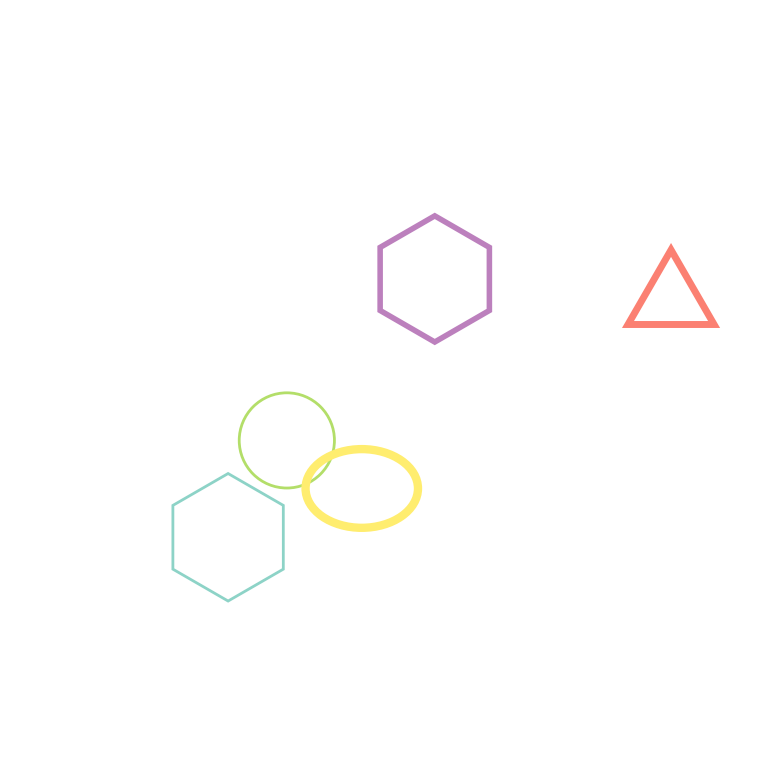[{"shape": "hexagon", "thickness": 1, "radius": 0.41, "center": [0.296, 0.302]}, {"shape": "triangle", "thickness": 2.5, "radius": 0.32, "center": [0.871, 0.611]}, {"shape": "circle", "thickness": 1, "radius": 0.31, "center": [0.373, 0.428]}, {"shape": "hexagon", "thickness": 2, "radius": 0.41, "center": [0.565, 0.638]}, {"shape": "oval", "thickness": 3, "radius": 0.37, "center": [0.47, 0.366]}]